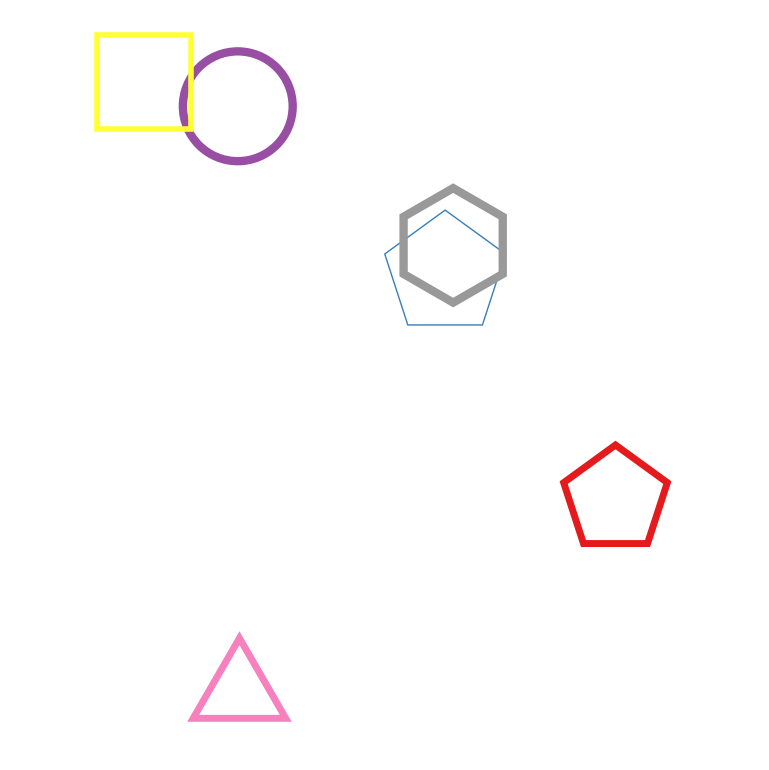[{"shape": "pentagon", "thickness": 2.5, "radius": 0.35, "center": [0.799, 0.351]}, {"shape": "pentagon", "thickness": 0.5, "radius": 0.41, "center": [0.578, 0.645]}, {"shape": "circle", "thickness": 3, "radius": 0.36, "center": [0.309, 0.862]}, {"shape": "square", "thickness": 2, "radius": 0.3, "center": [0.187, 0.894]}, {"shape": "triangle", "thickness": 2.5, "radius": 0.35, "center": [0.311, 0.102]}, {"shape": "hexagon", "thickness": 3, "radius": 0.37, "center": [0.589, 0.681]}]